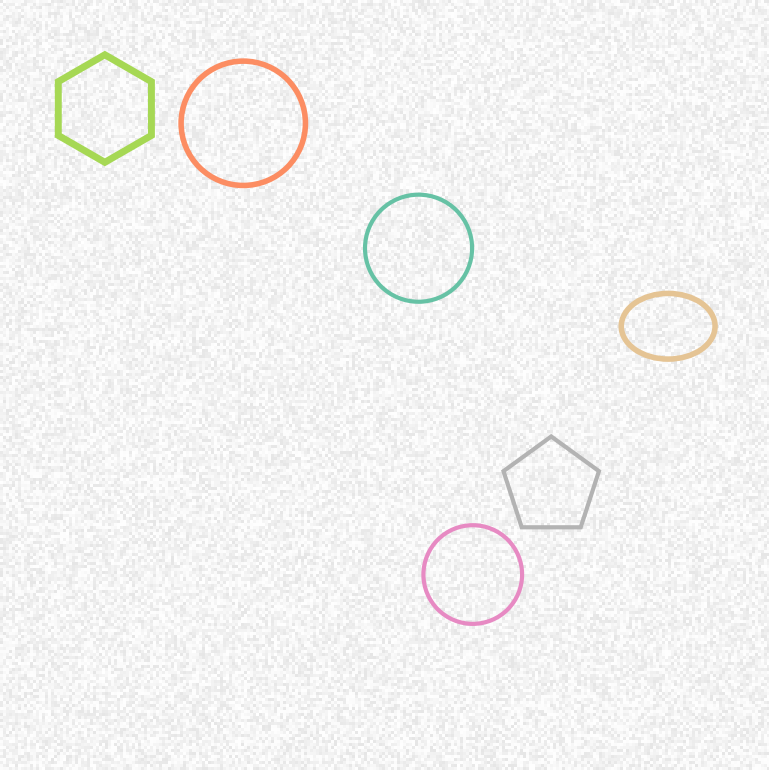[{"shape": "circle", "thickness": 1.5, "radius": 0.35, "center": [0.544, 0.678]}, {"shape": "circle", "thickness": 2, "radius": 0.4, "center": [0.316, 0.84]}, {"shape": "circle", "thickness": 1.5, "radius": 0.32, "center": [0.614, 0.254]}, {"shape": "hexagon", "thickness": 2.5, "radius": 0.35, "center": [0.136, 0.859]}, {"shape": "oval", "thickness": 2, "radius": 0.3, "center": [0.868, 0.576]}, {"shape": "pentagon", "thickness": 1.5, "radius": 0.33, "center": [0.716, 0.368]}]